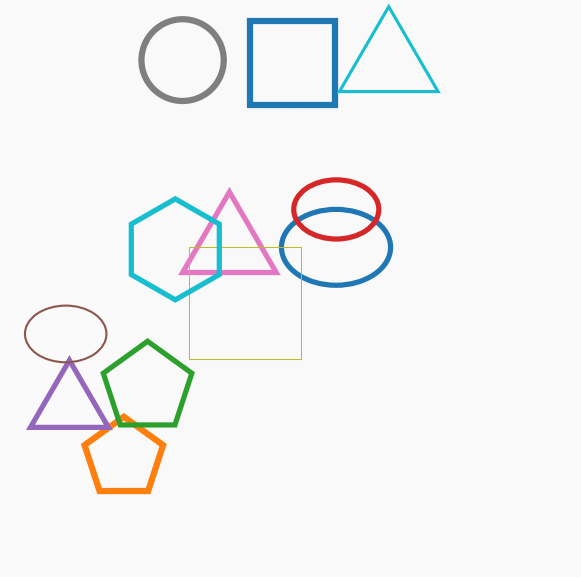[{"shape": "oval", "thickness": 2.5, "radius": 0.47, "center": [0.578, 0.571]}, {"shape": "square", "thickness": 3, "radius": 0.36, "center": [0.503, 0.891]}, {"shape": "pentagon", "thickness": 3, "radius": 0.36, "center": [0.213, 0.206]}, {"shape": "pentagon", "thickness": 2.5, "radius": 0.4, "center": [0.254, 0.328]}, {"shape": "oval", "thickness": 2.5, "radius": 0.37, "center": [0.579, 0.636]}, {"shape": "triangle", "thickness": 2.5, "radius": 0.39, "center": [0.119, 0.298]}, {"shape": "oval", "thickness": 1, "radius": 0.35, "center": [0.113, 0.421]}, {"shape": "triangle", "thickness": 2.5, "radius": 0.46, "center": [0.395, 0.574]}, {"shape": "circle", "thickness": 3, "radius": 0.35, "center": [0.314, 0.895]}, {"shape": "square", "thickness": 0.5, "radius": 0.48, "center": [0.422, 0.475]}, {"shape": "hexagon", "thickness": 2.5, "radius": 0.44, "center": [0.302, 0.567]}, {"shape": "triangle", "thickness": 1.5, "radius": 0.49, "center": [0.669, 0.89]}]